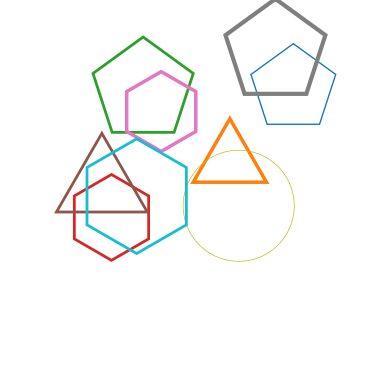[{"shape": "pentagon", "thickness": 1, "radius": 0.58, "center": [0.762, 0.771]}, {"shape": "triangle", "thickness": 2.5, "radius": 0.55, "center": [0.597, 0.582]}, {"shape": "pentagon", "thickness": 2, "radius": 0.68, "center": [0.372, 0.767]}, {"shape": "hexagon", "thickness": 2, "radius": 0.56, "center": [0.29, 0.435]}, {"shape": "triangle", "thickness": 2, "radius": 0.68, "center": [0.265, 0.517]}, {"shape": "hexagon", "thickness": 2.5, "radius": 0.52, "center": [0.419, 0.71]}, {"shape": "pentagon", "thickness": 3, "radius": 0.68, "center": [0.715, 0.867]}, {"shape": "circle", "thickness": 0.5, "radius": 0.72, "center": [0.62, 0.466]}, {"shape": "hexagon", "thickness": 2, "radius": 0.75, "center": [0.355, 0.49]}]